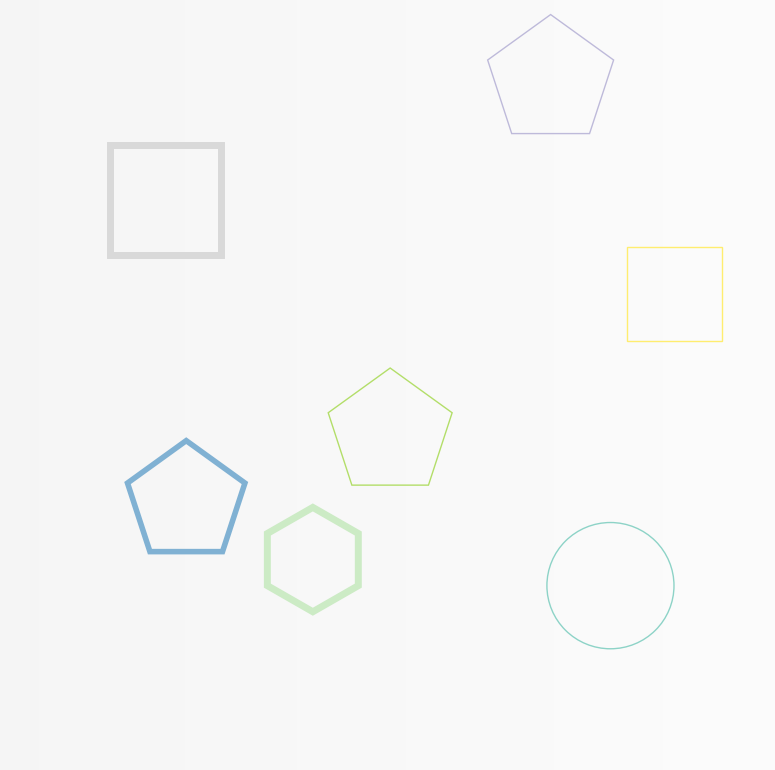[{"shape": "circle", "thickness": 0.5, "radius": 0.41, "center": [0.788, 0.239]}, {"shape": "pentagon", "thickness": 0.5, "radius": 0.43, "center": [0.71, 0.896]}, {"shape": "pentagon", "thickness": 2, "radius": 0.4, "center": [0.24, 0.348]}, {"shape": "pentagon", "thickness": 0.5, "radius": 0.42, "center": [0.503, 0.438]}, {"shape": "square", "thickness": 2.5, "radius": 0.36, "center": [0.214, 0.74]}, {"shape": "hexagon", "thickness": 2.5, "radius": 0.34, "center": [0.404, 0.273]}, {"shape": "square", "thickness": 0.5, "radius": 0.31, "center": [0.87, 0.618]}]